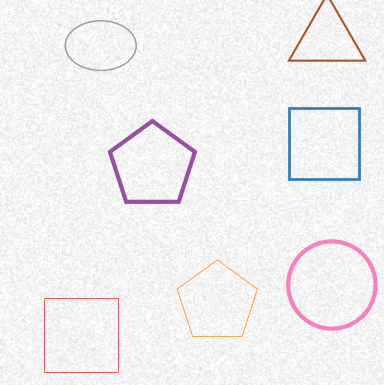[{"shape": "square", "thickness": 0.5, "radius": 0.48, "center": [0.21, 0.13]}, {"shape": "square", "thickness": 2, "radius": 0.46, "center": [0.841, 0.627]}, {"shape": "pentagon", "thickness": 3, "radius": 0.58, "center": [0.396, 0.57]}, {"shape": "pentagon", "thickness": 0.5, "radius": 0.55, "center": [0.565, 0.215]}, {"shape": "triangle", "thickness": 1.5, "radius": 0.57, "center": [0.85, 0.9]}, {"shape": "circle", "thickness": 3, "radius": 0.57, "center": [0.862, 0.26]}, {"shape": "oval", "thickness": 1, "radius": 0.46, "center": [0.262, 0.881]}]